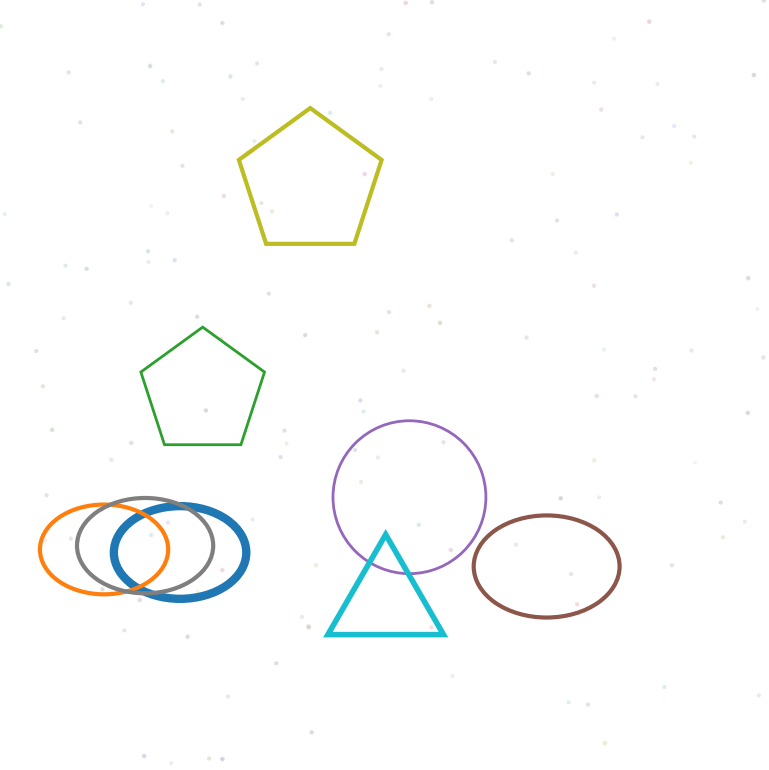[{"shape": "oval", "thickness": 3, "radius": 0.43, "center": [0.234, 0.282]}, {"shape": "oval", "thickness": 1.5, "radius": 0.42, "center": [0.135, 0.286]}, {"shape": "pentagon", "thickness": 1, "radius": 0.42, "center": [0.263, 0.491]}, {"shape": "circle", "thickness": 1, "radius": 0.5, "center": [0.532, 0.354]}, {"shape": "oval", "thickness": 1.5, "radius": 0.47, "center": [0.71, 0.264]}, {"shape": "oval", "thickness": 1.5, "radius": 0.44, "center": [0.188, 0.291]}, {"shape": "pentagon", "thickness": 1.5, "radius": 0.49, "center": [0.403, 0.762]}, {"shape": "triangle", "thickness": 2, "radius": 0.43, "center": [0.501, 0.219]}]